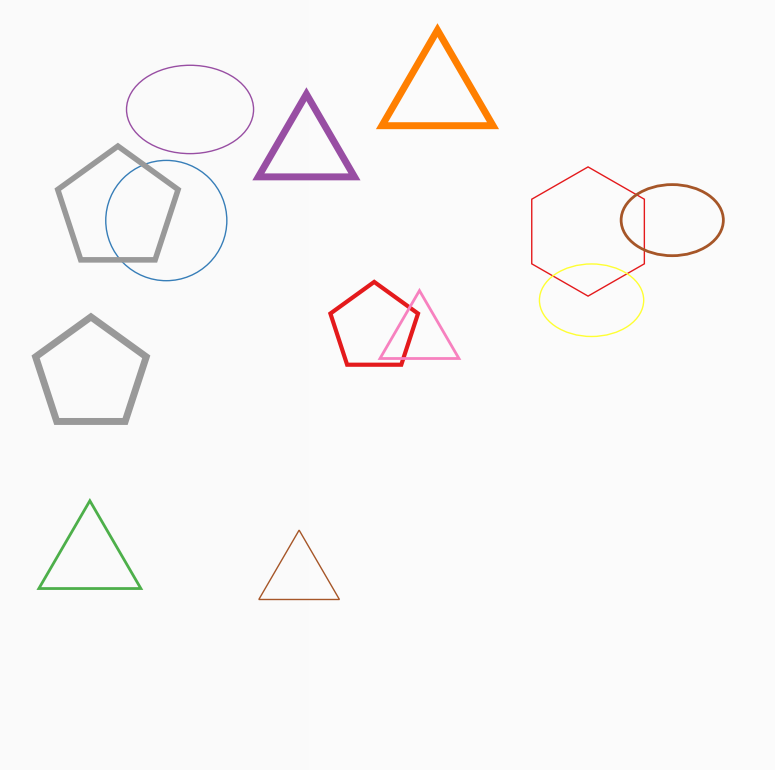[{"shape": "hexagon", "thickness": 0.5, "radius": 0.42, "center": [0.759, 0.699]}, {"shape": "pentagon", "thickness": 1.5, "radius": 0.3, "center": [0.483, 0.574]}, {"shape": "circle", "thickness": 0.5, "radius": 0.39, "center": [0.215, 0.714]}, {"shape": "triangle", "thickness": 1, "radius": 0.38, "center": [0.116, 0.274]}, {"shape": "oval", "thickness": 0.5, "radius": 0.41, "center": [0.245, 0.858]}, {"shape": "triangle", "thickness": 2.5, "radius": 0.36, "center": [0.395, 0.806]}, {"shape": "triangle", "thickness": 2.5, "radius": 0.41, "center": [0.564, 0.878]}, {"shape": "oval", "thickness": 0.5, "radius": 0.34, "center": [0.763, 0.61]}, {"shape": "triangle", "thickness": 0.5, "radius": 0.3, "center": [0.386, 0.251]}, {"shape": "oval", "thickness": 1, "radius": 0.33, "center": [0.867, 0.714]}, {"shape": "triangle", "thickness": 1, "radius": 0.29, "center": [0.541, 0.564]}, {"shape": "pentagon", "thickness": 2, "radius": 0.41, "center": [0.152, 0.729]}, {"shape": "pentagon", "thickness": 2.5, "radius": 0.38, "center": [0.117, 0.513]}]